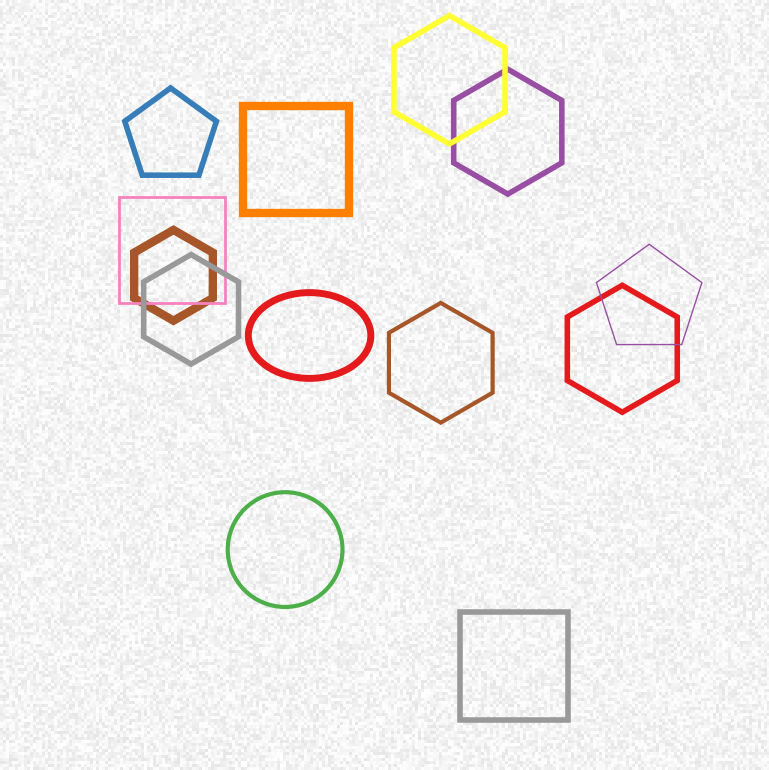[{"shape": "oval", "thickness": 2.5, "radius": 0.4, "center": [0.402, 0.564]}, {"shape": "hexagon", "thickness": 2, "radius": 0.41, "center": [0.808, 0.547]}, {"shape": "pentagon", "thickness": 2, "radius": 0.31, "center": [0.222, 0.823]}, {"shape": "circle", "thickness": 1.5, "radius": 0.37, "center": [0.37, 0.286]}, {"shape": "pentagon", "thickness": 0.5, "radius": 0.36, "center": [0.843, 0.611]}, {"shape": "hexagon", "thickness": 2, "radius": 0.41, "center": [0.659, 0.829]}, {"shape": "square", "thickness": 3, "radius": 0.35, "center": [0.384, 0.793]}, {"shape": "hexagon", "thickness": 2, "radius": 0.42, "center": [0.584, 0.896]}, {"shape": "hexagon", "thickness": 1.5, "radius": 0.39, "center": [0.572, 0.529]}, {"shape": "hexagon", "thickness": 3, "radius": 0.29, "center": [0.225, 0.642]}, {"shape": "square", "thickness": 1, "radius": 0.34, "center": [0.223, 0.675]}, {"shape": "hexagon", "thickness": 2, "radius": 0.36, "center": [0.248, 0.598]}, {"shape": "square", "thickness": 2, "radius": 0.35, "center": [0.668, 0.135]}]